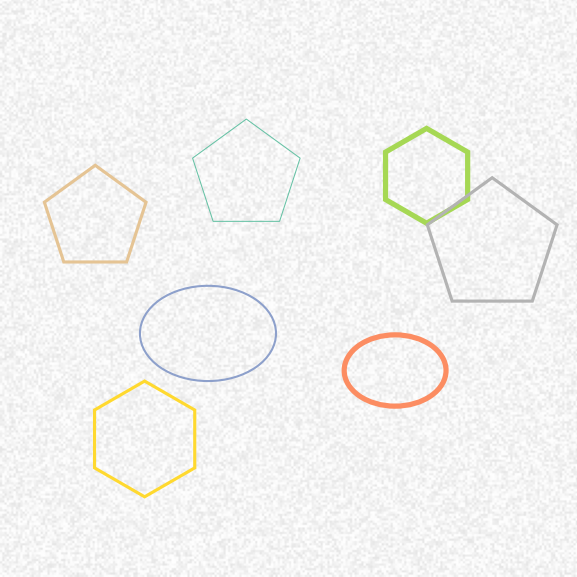[{"shape": "pentagon", "thickness": 0.5, "radius": 0.49, "center": [0.427, 0.695]}, {"shape": "oval", "thickness": 2.5, "radius": 0.44, "center": [0.684, 0.358]}, {"shape": "oval", "thickness": 1, "radius": 0.59, "center": [0.36, 0.422]}, {"shape": "hexagon", "thickness": 2.5, "radius": 0.41, "center": [0.739, 0.695]}, {"shape": "hexagon", "thickness": 1.5, "radius": 0.5, "center": [0.25, 0.239]}, {"shape": "pentagon", "thickness": 1.5, "radius": 0.46, "center": [0.165, 0.62]}, {"shape": "pentagon", "thickness": 1.5, "radius": 0.59, "center": [0.852, 0.573]}]